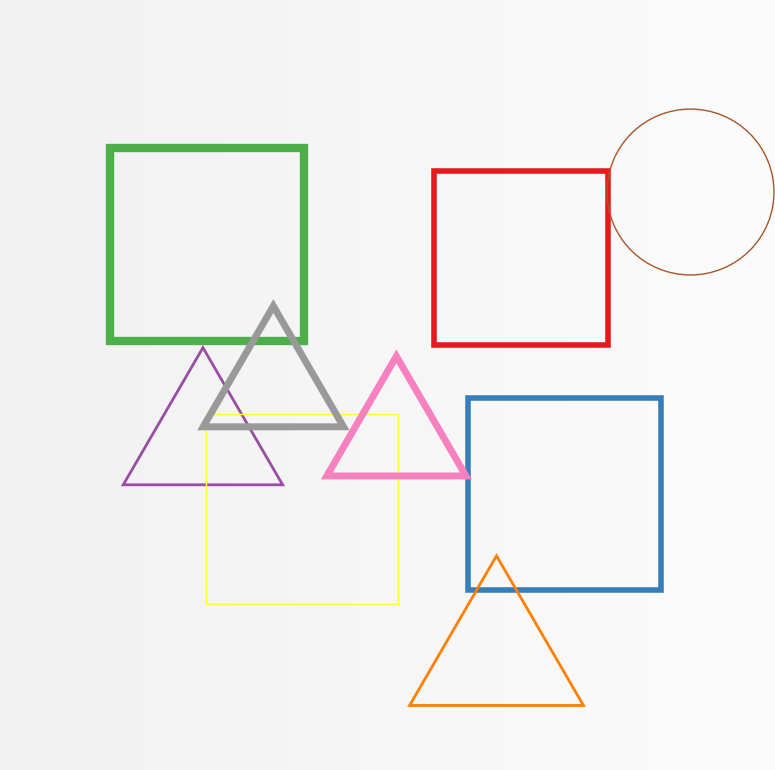[{"shape": "square", "thickness": 2, "radius": 0.56, "center": [0.672, 0.665]}, {"shape": "square", "thickness": 2, "radius": 0.62, "center": [0.728, 0.358]}, {"shape": "square", "thickness": 3, "radius": 0.62, "center": [0.267, 0.682]}, {"shape": "triangle", "thickness": 1, "radius": 0.59, "center": [0.262, 0.43]}, {"shape": "triangle", "thickness": 1, "radius": 0.65, "center": [0.641, 0.149]}, {"shape": "square", "thickness": 0.5, "radius": 0.62, "center": [0.39, 0.339]}, {"shape": "circle", "thickness": 0.5, "radius": 0.54, "center": [0.891, 0.751]}, {"shape": "triangle", "thickness": 2.5, "radius": 0.52, "center": [0.511, 0.434]}, {"shape": "triangle", "thickness": 2.5, "radius": 0.52, "center": [0.353, 0.498]}]